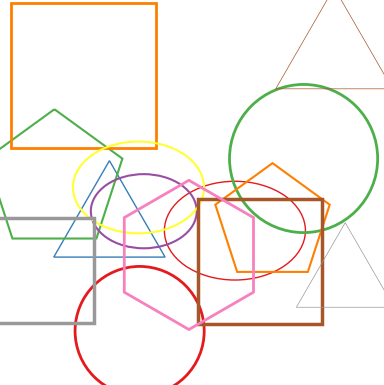[{"shape": "oval", "thickness": 1, "radius": 0.92, "center": [0.61, 0.401]}, {"shape": "circle", "thickness": 2, "radius": 0.84, "center": [0.363, 0.14]}, {"shape": "triangle", "thickness": 1, "radius": 0.83, "center": [0.284, 0.416]}, {"shape": "circle", "thickness": 2, "radius": 0.96, "center": [0.789, 0.588]}, {"shape": "pentagon", "thickness": 1.5, "radius": 0.93, "center": [0.141, 0.531]}, {"shape": "oval", "thickness": 1.5, "radius": 0.69, "center": [0.373, 0.451]}, {"shape": "pentagon", "thickness": 1.5, "radius": 0.78, "center": [0.708, 0.42]}, {"shape": "square", "thickness": 2, "radius": 0.94, "center": [0.218, 0.805]}, {"shape": "oval", "thickness": 1.5, "radius": 0.85, "center": [0.36, 0.513]}, {"shape": "triangle", "thickness": 0.5, "radius": 0.88, "center": [0.868, 0.857]}, {"shape": "square", "thickness": 2.5, "radius": 0.81, "center": [0.676, 0.321]}, {"shape": "hexagon", "thickness": 2, "radius": 0.97, "center": [0.491, 0.338]}, {"shape": "square", "thickness": 2.5, "radius": 0.68, "center": [0.108, 0.297]}, {"shape": "triangle", "thickness": 0.5, "radius": 0.73, "center": [0.897, 0.275]}]